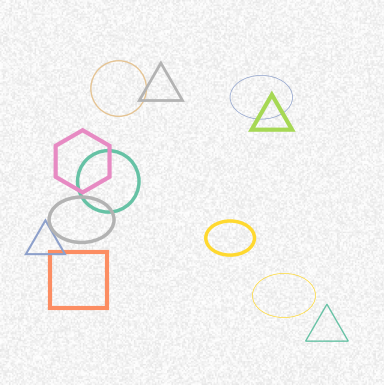[{"shape": "circle", "thickness": 2.5, "radius": 0.4, "center": [0.281, 0.529]}, {"shape": "triangle", "thickness": 1, "radius": 0.32, "center": [0.849, 0.146]}, {"shape": "square", "thickness": 3, "radius": 0.37, "center": [0.205, 0.273]}, {"shape": "triangle", "thickness": 1.5, "radius": 0.29, "center": [0.118, 0.369]}, {"shape": "oval", "thickness": 0.5, "radius": 0.41, "center": [0.679, 0.747]}, {"shape": "hexagon", "thickness": 3, "radius": 0.4, "center": [0.215, 0.581]}, {"shape": "triangle", "thickness": 3, "radius": 0.3, "center": [0.706, 0.693]}, {"shape": "oval", "thickness": 2.5, "radius": 0.32, "center": [0.598, 0.382]}, {"shape": "oval", "thickness": 0.5, "radius": 0.41, "center": [0.738, 0.233]}, {"shape": "circle", "thickness": 1, "radius": 0.36, "center": [0.308, 0.77]}, {"shape": "triangle", "thickness": 2, "radius": 0.32, "center": [0.418, 0.771]}, {"shape": "oval", "thickness": 2.5, "radius": 0.42, "center": [0.212, 0.429]}]